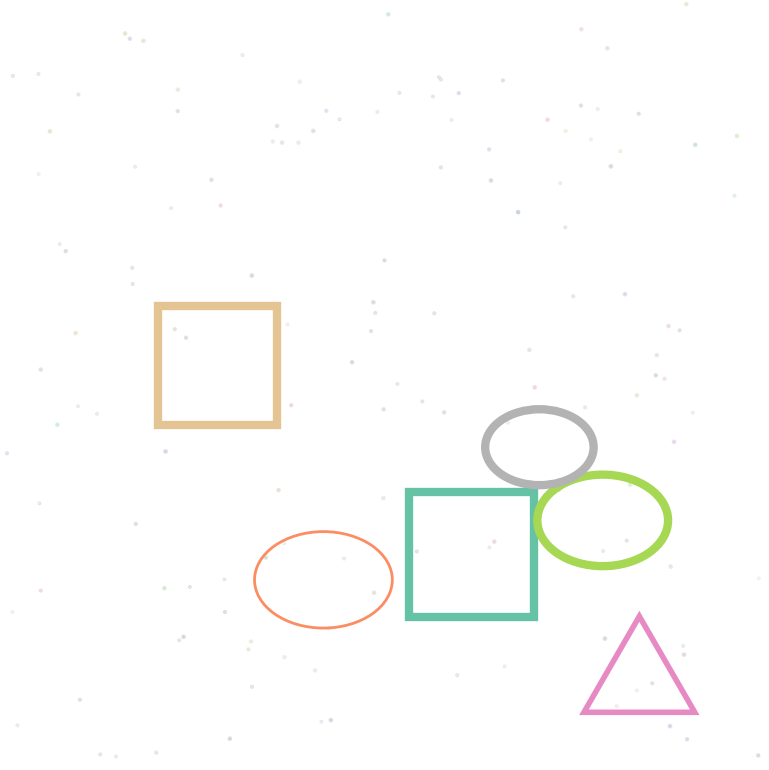[{"shape": "square", "thickness": 3, "radius": 0.41, "center": [0.613, 0.28]}, {"shape": "oval", "thickness": 1, "radius": 0.45, "center": [0.42, 0.247]}, {"shape": "triangle", "thickness": 2, "radius": 0.42, "center": [0.83, 0.117]}, {"shape": "oval", "thickness": 3, "radius": 0.42, "center": [0.783, 0.324]}, {"shape": "square", "thickness": 3, "radius": 0.39, "center": [0.283, 0.525]}, {"shape": "oval", "thickness": 3, "radius": 0.35, "center": [0.701, 0.419]}]